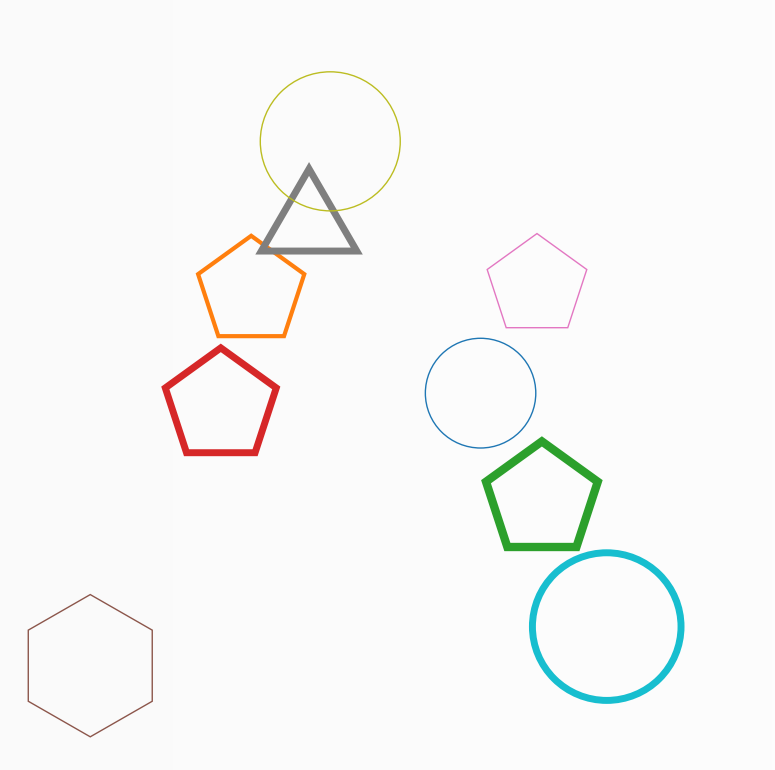[{"shape": "circle", "thickness": 0.5, "radius": 0.36, "center": [0.62, 0.489]}, {"shape": "pentagon", "thickness": 1.5, "radius": 0.36, "center": [0.324, 0.622]}, {"shape": "pentagon", "thickness": 3, "radius": 0.38, "center": [0.699, 0.351]}, {"shape": "pentagon", "thickness": 2.5, "radius": 0.38, "center": [0.285, 0.473]}, {"shape": "hexagon", "thickness": 0.5, "radius": 0.46, "center": [0.116, 0.135]}, {"shape": "pentagon", "thickness": 0.5, "radius": 0.34, "center": [0.693, 0.629]}, {"shape": "triangle", "thickness": 2.5, "radius": 0.36, "center": [0.399, 0.709]}, {"shape": "circle", "thickness": 0.5, "radius": 0.45, "center": [0.426, 0.816]}, {"shape": "circle", "thickness": 2.5, "radius": 0.48, "center": [0.783, 0.186]}]